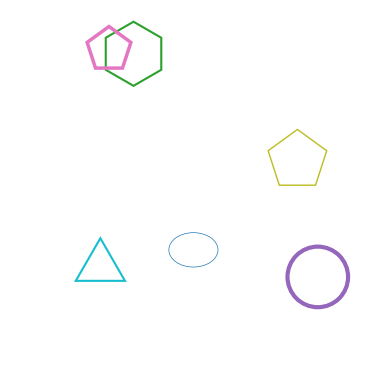[{"shape": "oval", "thickness": 0.5, "radius": 0.32, "center": [0.502, 0.351]}, {"shape": "hexagon", "thickness": 1.5, "radius": 0.42, "center": [0.347, 0.86]}, {"shape": "circle", "thickness": 3, "radius": 0.39, "center": [0.825, 0.281]}, {"shape": "pentagon", "thickness": 2.5, "radius": 0.3, "center": [0.283, 0.871]}, {"shape": "pentagon", "thickness": 1, "radius": 0.4, "center": [0.773, 0.584]}, {"shape": "triangle", "thickness": 1.5, "radius": 0.37, "center": [0.261, 0.307]}]